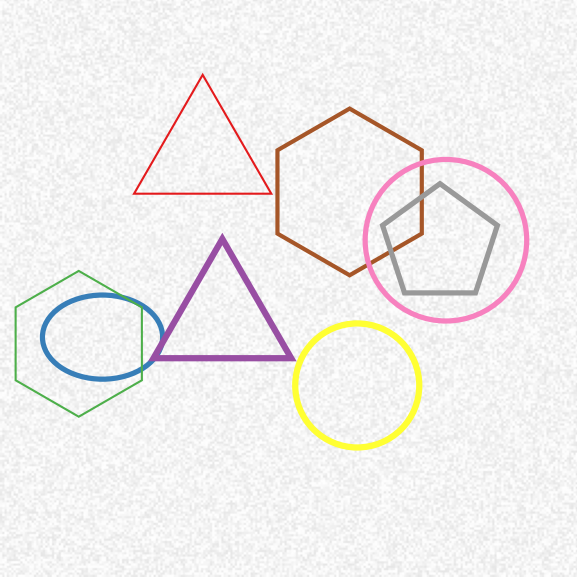[{"shape": "triangle", "thickness": 1, "radius": 0.69, "center": [0.351, 0.732]}, {"shape": "oval", "thickness": 2.5, "radius": 0.52, "center": [0.178, 0.415]}, {"shape": "hexagon", "thickness": 1, "radius": 0.63, "center": [0.136, 0.404]}, {"shape": "triangle", "thickness": 3, "radius": 0.69, "center": [0.385, 0.448]}, {"shape": "circle", "thickness": 3, "radius": 0.54, "center": [0.619, 0.332]}, {"shape": "hexagon", "thickness": 2, "radius": 0.72, "center": [0.605, 0.667]}, {"shape": "circle", "thickness": 2.5, "radius": 0.7, "center": [0.772, 0.583]}, {"shape": "pentagon", "thickness": 2.5, "radius": 0.52, "center": [0.762, 0.577]}]